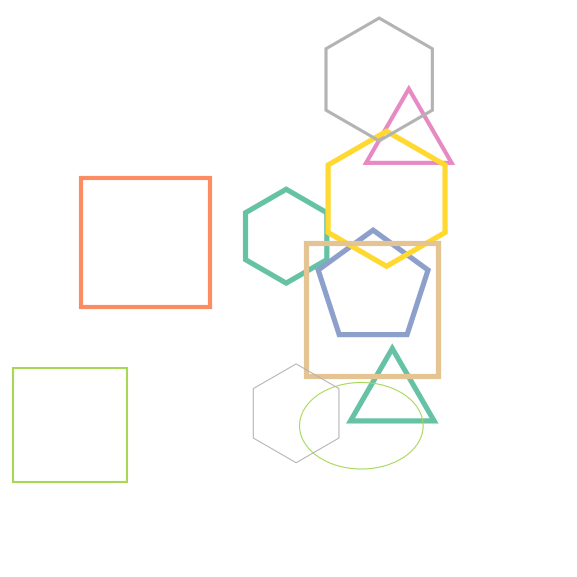[{"shape": "triangle", "thickness": 2.5, "radius": 0.42, "center": [0.679, 0.312]}, {"shape": "hexagon", "thickness": 2.5, "radius": 0.41, "center": [0.496, 0.59]}, {"shape": "square", "thickness": 2, "radius": 0.56, "center": [0.253, 0.579]}, {"shape": "pentagon", "thickness": 2.5, "radius": 0.5, "center": [0.646, 0.501]}, {"shape": "triangle", "thickness": 2, "radius": 0.43, "center": [0.708, 0.76]}, {"shape": "oval", "thickness": 0.5, "radius": 0.54, "center": [0.626, 0.262]}, {"shape": "square", "thickness": 1, "radius": 0.49, "center": [0.121, 0.263]}, {"shape": "hexagon", "thickness": 2.5, "radius": 0.58, "center": [0.669, 0.655]}, {"shape": "square", "thickness": 2.5, "radius": 0.57, "center": [0.644, 0.463]}, {"shape": "hexagon", "thickness": 1.5, "radius": 0.53, "center": [0.657, 0.862]}, {"shape": "hexagon", "thickness": 0.5, "radius": 0.43, "center": [0.513, 0.283]}]